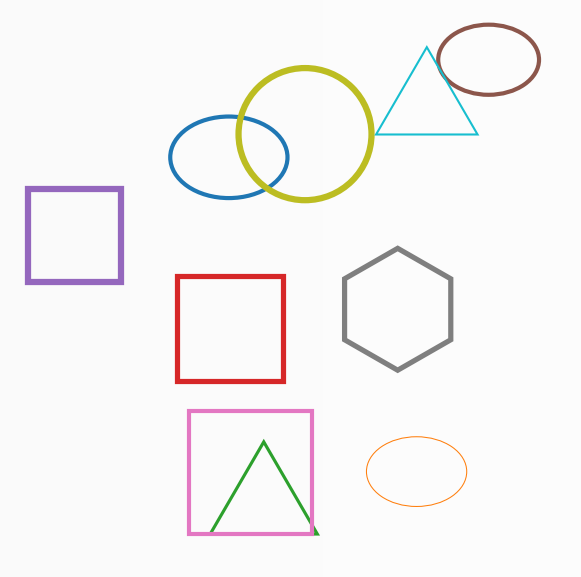[{"shape": "oval", "thickness": 2, "radius": 0.5, "center": [0.394, 0.727]}, {"shape": "oval", "thickness": 0.5, "radius": 0.43, "center": [0.717, 0.183]}, {"shape": "triangle", "thickness": 1.5, "radius": 0.53, "center": [0.454, 0.128]}, {"shape": "square", "thickness": 2.5, "radius": 0.46, "center": [0.396, 0.43]}, {"shape": "square", "thickness": 3, "radius": 0.4, "center": [0.129, 0.591]}, {"shape": "oval", "thickness": 2, "radius": 0.43, "center": [0.841, 0.896]}, {"shape": "square", "thickness": 2, "radius": 0.53, "center": [0.431, 0.181]}, {"shape": "hexagon", "thickness": 2.5, "radius": 0.53, "center": [0.684, 0.464]}, {"shape": "circle", "thickness": 3, "radius": 0.57, "center": [0.525, 0.767]}, {"shape": "triangle", "thickness": 1, "radius": 0.5, "center": [0.734, 0.817]}]